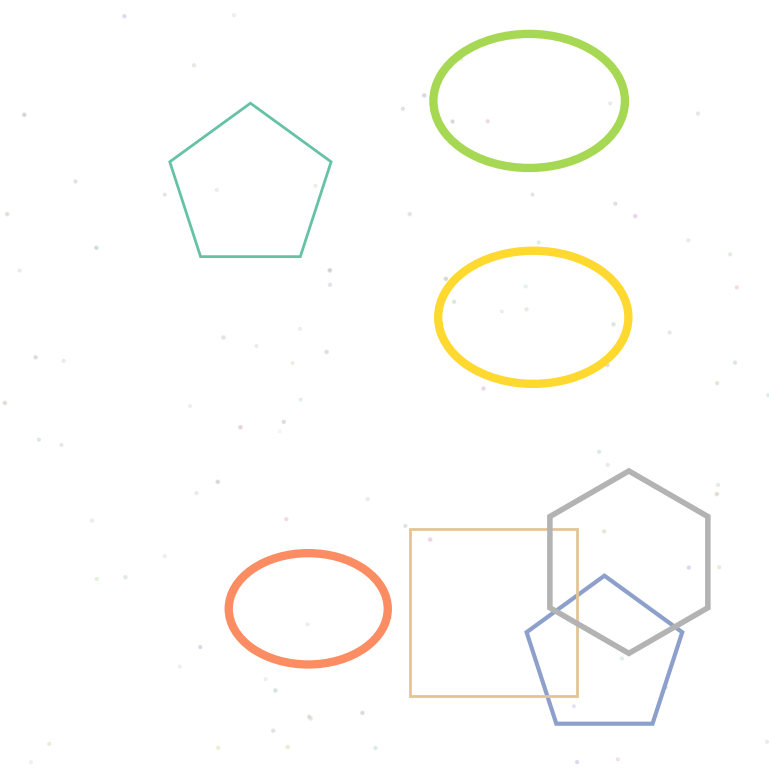[{"shape": "pentagon", "thickness": 1, "radius": 0.55, "center": [0.325, 0.756]}, {"shape": "oval", "thickness": 3, "radius": 0.52, "center": [0.4, 0.209]}, {"shape": "pentagon", "thickness": 1.5, "radius": 0.53, "center": [0.785, 0.146]}, {"shape": "oval", "thickness": 3, "radius": 0.62, "center": [0.687, 0.869]}, {"shape": "oval", "thickness": 3, "radius": 0.62, "center": [0.693, 0.588]}, {"shape": "square", "thickness": 1, "radius": 0.54, "center": [0.641, 0.205]}, {"shape": "hexagon", "thickness": 2, "radius": 0.59, "center": [0.817, 0.27]}]